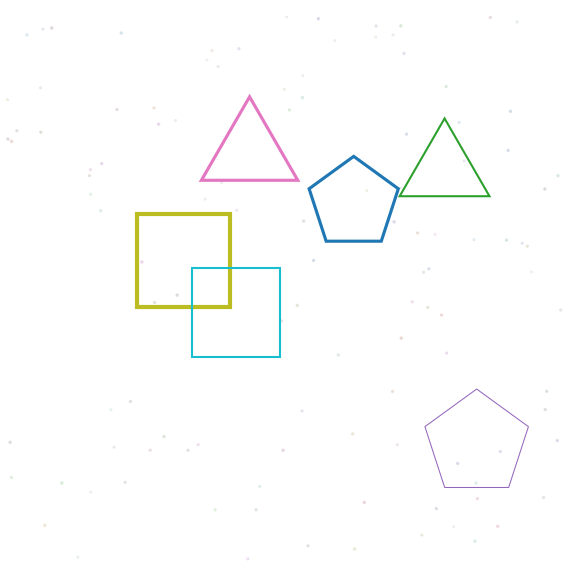[{"shape": "pentagon", "thickness": 1.5, "radius": 0.41, "center": [0.613, 0.647]}, {"shape": "triangle", "thickness": 1, "radius": 0.45, "center": [0.77, 0.704]}, {"shape": "pentagon", "thickness": 0.5, "radius": 0.47, "center": [0.825, 0.231]}, {"shape": "triangle", "thickness": 1.5, "radius": 0.48, "center": [0.432, 0.735]}, {"shape": "square", "thickness": 2, "radius": 0.4, "center": [0.318, 0.548]}, {"shape": "square", "thickness": 1, "radius": 0.38, "center": [0.409, 0.458]}]